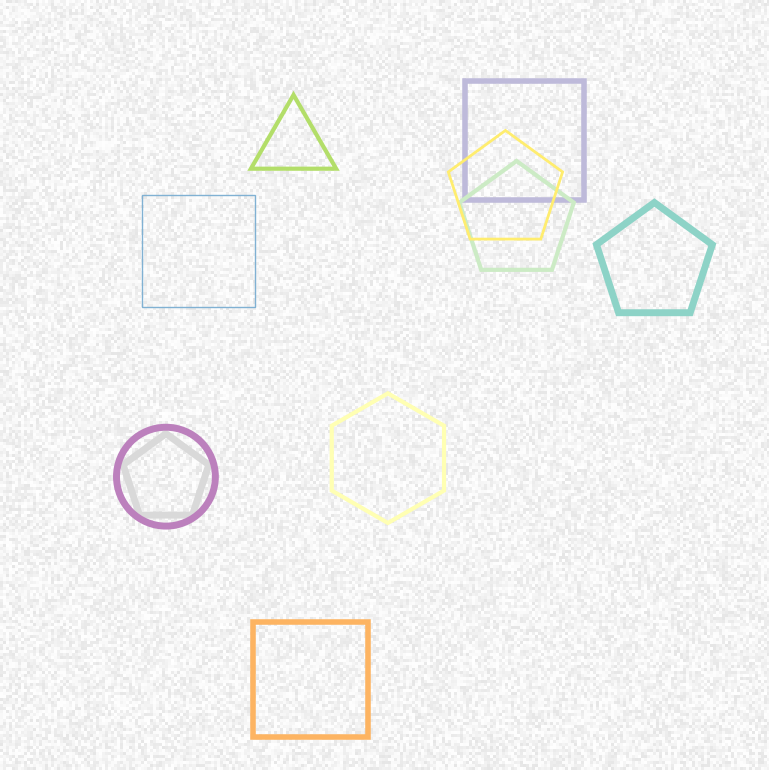[{"shape": "pentagon", "thickness": 2.5, "radius": 0.4, "center": [0.85, 0.658]}, {"shape": "hexagon", "thickness": 1.5, "radius": 0.42, "center": [0.504, 0.405]}, {"shape": "square", "thickness": 2, "radius": 0.39, "center": [0.681, 0.818]}, {"shape": "square", "thickness": 0.5, "radius": 0.37, "center": [0.258, 0.674]}, {"shape": "square", "thickness": 2, "radius": 0.38, "center": [0.403, 0.117]}, {"shape": "triangle", "thickness": 1.5, "radius": 0.32, "center": [0.381, 0.813]}, {"shape": "pentagon", "thickness": 2.5, "radius": 0.29, "center": [0.216, 0.378]}, {"shape": "circle", "thickness": 2.5, "radius": 0.32, "center": [0.215, 0.381]}, {"shape": "pentagon", "thickness": 1.5, "radius": 0.39, "center": [0.671, 0.713]}, {"shape": "pentagon", "thickness": 1, "radius": 0.39, "center": [0.656, 0.753]}]